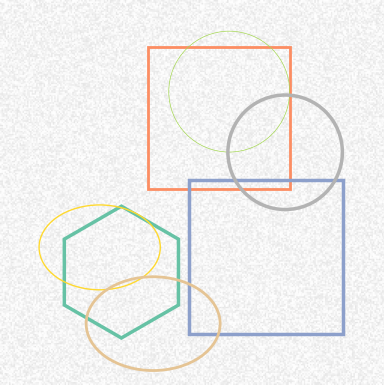[{"shape": "hexagon", "thickness": 2.5, "radius": 0.86, "center": [0.315, 0.293]}, {"shape": "square", "thickness": 2, "radius": 0.92, "center": [0.569, 0.694]}, {"shape": "square", "thickness": 2.5, "radius": 1.0, "center": [0.69, 0.332]}, {"shape": "circle", "thickness": 0.5, "radius": 0.78, "center": [0.595, 0.762]}, {"shape": "oval", "thickness": 1, "radius": 0.79, "center": [0.259, 0.357]}, {"shape": "oval", "thickness": 2, "radius": 0.87, "center": [0.398, 0.159]}, {"shape": "circle", "thickness": 2.5, "radius": 0.74, "center": [0.741, 0.604]}]